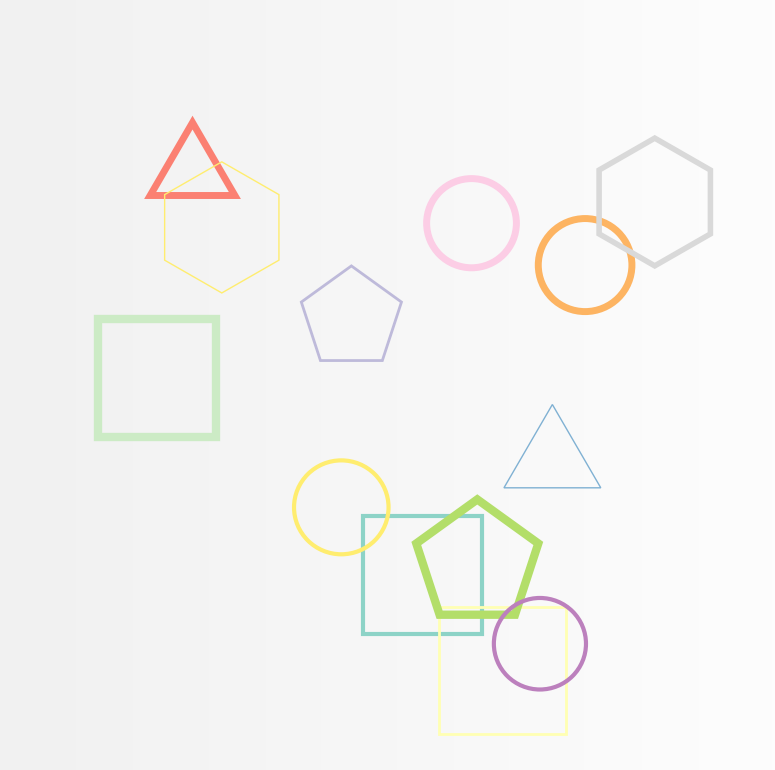[{"shape": "square", "thickness": 1.5, "radius": 0.38, "center": [0.545, 0.253]}, {"shape": "square", "thickness": 1, "radius": 0.41, "center": [0.648, 0.129]}, {"shape": "pentagon", "thickness": 1, "radius": 0.34, "center": [0.453, 0.587]}, {"shape": "triangle", "thickness": 2.5, "radius": 0.32, "center": [0.248, 0.778]}, {"shape": "triangle", "thickness": 0.5, "radius": 0.36, "center": [0.713, 0.403]}, {"shape": "circle", "thickness": 2.5, "radius": 0.3, "center": [0.755, 0.656]}, {"shape": "pentagon", "thickness": 3, "radius": 0.41, "center": [0.616, 0.269]}, {"shape": "circle", "thickness": 2.5, "radius": 0.29, "center": [0.608, 0.71]}, {"shape": "hexagon", "thickness": 2, "radius": 0.41, "center": [0.845, 0.738]}, {"shape": "circle", "thickness": 1.5, "radius": 0.3, "center": [0.697, 0.164]}, {"shape": "square", "thickness": 3, "radius": 0.38, "center": [0.202, 0.509]}, {"shape": "hexagon", "thickness": 0.5, "radius": 0.43, "center": [0.286, 0.705]}, {"shape": "circle", "thickness": 1.5, "radius": 0.3, "center": [0.44, 0.341]}]